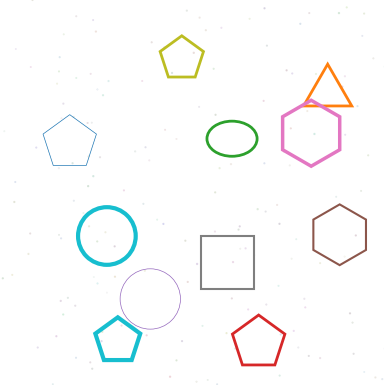[{"shape": "pentagon", "thickness": 0.5, "radius": 0.36, "center": [0.181, 0.629]}, {"shape": "triangle", "thickness": 2, "radius": 0.36, "center": [0.851, 0.761]}, {"shape": "oval", "thickness": 2, "radius": 0.33, "center": [0.603, 0.64]}, {"shape": "pentagon", "thickness": 2, "radius": 0.36, "center": [0.672, 0.11]}, {"shape": "circle", "thickness": 0.5, "radius": 0.39, "center": [0.39, 0.223]}, {"shape": "hexagon", "thickness": 1.5, "radius": 0.39, "center": [0.882, 0.39]}, {"shape": "hexagon", "thickness": 2.5, "radius": 0.43, "center": [0.808, 0.654]}, {"shape": "square", "thickness": 1.5, "radius": 0.34, "center": [0.59, 0.318]}, {"shape": "pentagon", "thickness": 2, "radius": 0.3, "center": [0.472, 0.848]}, {"shape": "pentagon", "thickness": 3, "radius": 0.31, "center": [0.306, 0.114]}, {"shape": "circle", "thickness": 3, "radius": 0.37, "center": [0.278, 0.387]}]